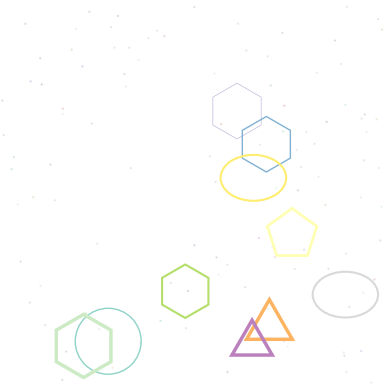[{"shape": "circle", "thickness": 1, "radius": 0.43, "center": [0.281, 0.114]}, {"shape": "pentagon", "thickness": 2, "radius": 0.34, "center": [0.759, 0.391]}, {"shape": "hexagon", "thickness": 0.5, "radius": 0.36, "center": [0.616, 0.711]}, {"shape": "hexagon", "thickness": 1, "radius": 0.36, "center": [0.692, 0.625]}, {"shape": "triangle", "thickness": 2.5, "radius": 0.34, "center": [0.7, 0.153]}, {"shape": "hexagon", "thickness": 1.5, "radius": 0.35, "center": [0.481, 0.244]}, {"shape": "oval", "thickness": 1.5, "radius": 0.42, "center": [0.897, 0.235]}, {"shape": "triangle", "thickness": 2.5, "radius": 0.3, "center": [0.655, 0.108]}, {"shape": "hexagon", "thickness": 2.5, "radius": 0.41, "center": [0.217, 0.101]}, {"shape": "oval", "thickness": 1.5, "radius": 0.43, "center": [0.658, 0.538]}]